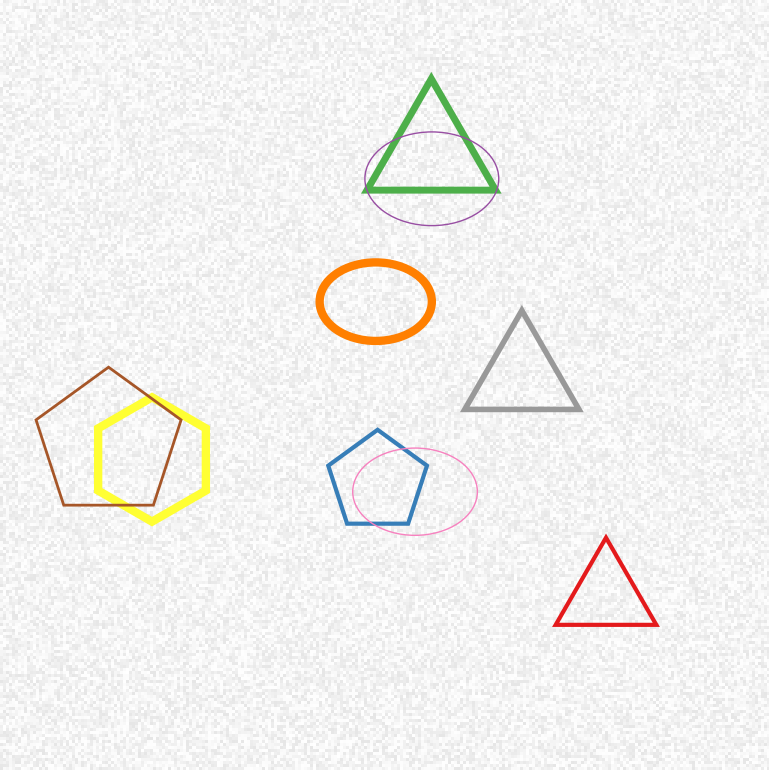[{"shape": "triangle", "thickness": 1.5, "radius": 0.38, "center": [0.787, 0.226]}, {"shape": "pentagon", "thickness": 1.5, "radius": 0.34, "center": [0.49, 0.374]}, {"shape": "triangle", "thickness": 2.5, "radius": 0.48, "center": [0.56, 0.801]}, {"shape": "oval", "thickness": 0.5, "radius": 0.43, "center": [0.561, 0.768]}, {"shape": "oval", "thickness": 3, "radius": 0.36, "center": [0.488, 0.608]}, {"shape": "hexagon", "thickness": 3, "radius": 0.4, "center": [0.197, 0.403]}, {"shape": "pentagon", "thickness": 1, "radius": 0.5, "center": [0.141, 0.424]}, {"shape": "oval", "thickness": 0.5, "radius": 0.4, "center": [0.539, 0.361]}, {"shape": "triangle", "thickness": 2, "radius": 0.43, "center": [0.678, 0.511]}]